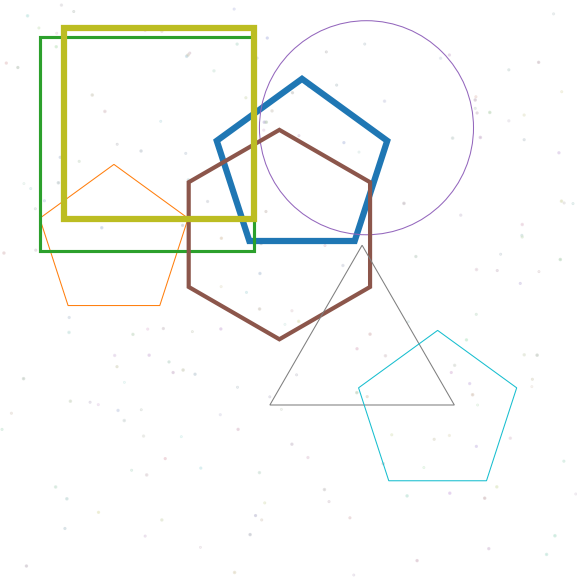[{"shape": "pentagon", "thickness": 3, "radius": 0.78, "center": [0.523, 0.707]}, {"shape": "pentagon", "thickness": 0.5, "radius": 0.68, "center": [0.197, 0.579]}, {"shape": "square", "thickness": 1.5, "radius": 0.93, "center": [0.255, 0.75]}, {"shape": "circle", "thickness": 0.5, "radius": 0.93, "center": [0.635, 0.778]}, {"shape": "hexagon", "thickness": 2, "radius": 0.91, "center": [0.484, 0.593]}, {"shape": "triangle", "thickness": 0.5, "radius": 0.92, "center": [0.627, 0.39]}, {"shape": "square", "thickness": 3, "radius": 0.82, "center": [0.275, 0.785]}, {"shape": "pentagon", "thickness": 0.5, "radius": 0.72, "center": [0.758, 0.283]}]